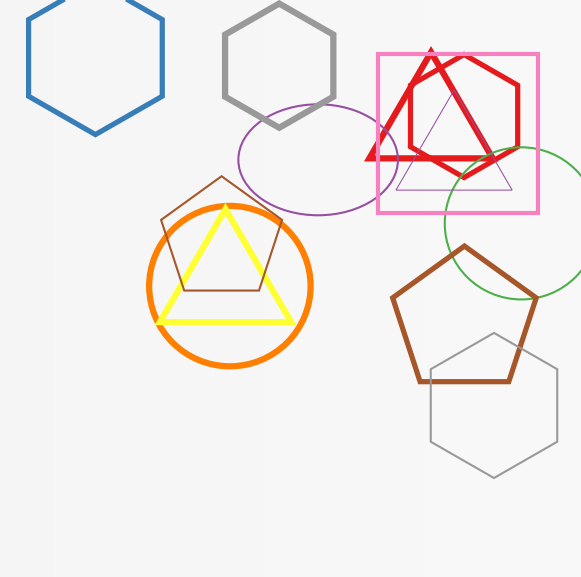[{"shape": "hexagon", "thickness": 2.5, "radius": 0.53, "center": [0.798, 0.798]}, {"shape": "triangle", "thickness": 3, "radius": 0.61, "center": [0.742, 0.786]}, {"shape": "hexagon", "thickness": 2.5, "radius": 0.66, "center": [0.164, 0.899]}, {"shape": "circle", "thickness": 1, "radius": 0.66, "center": [0.897, 0.612]}, {"shape": "triangle", "thickness": 0.5, "radius": 0.58, "center": [0.781, 0.728]}, {"shape": "oval", "thickness": 1, "radius": 0.69, "center": [0.547, 0.722]}, {"shape": "circle", "thickness": 3, "radius": 0.69, "center": [0.395, 0.504]}, {"shape": "triangle", "thickness": 3, "radius": 0.65, "center": [0.388, 0.507]}, {"shape": "pentagon", "thickness": 2.5, "radius": 0.65, "center": [0.799, 0.443]}, {"shape": "pentagon", "thickness": 1, "radius": 0.55, "center": [0.381, 0.585]}, {"shape": "square", "thickness": 2, "radius": 0.69, "center": [0.788, 0.768]}, {"shape": "hexagon", "thickness": 1, "radius": 0.63, "center": [0.85, 0.297]}, {"shape": "hexagon", "thickness": 3, "radius": 0.54, "center": [0.48, 0.885]}]